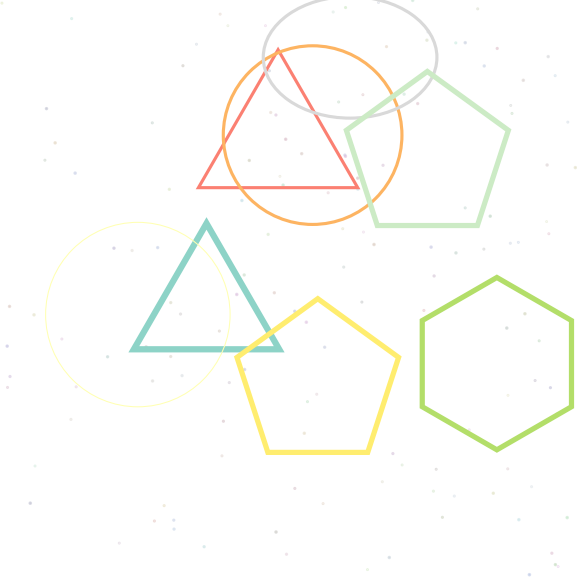[{"shape": "triangle", "thickness": 3, "radius": 0.73, "center": [0.358, 0.467]}, {"shape": "circle", "thickness": 0.5, "radius": 0.8, "center": [0.239, 0.454]}, {"shape": "triangle", "thickness": 1.5, "radius": 0.8, "center": [0.482, 0.754]}, {"shape": "circle", "thickness": 1.5, "radius": 0.77, "center": [0.541, 0.765]}, {"shape": "hexagon", "thickness": 2.5, "radius": 0.75, "center": [0.86, 0.369]}, {"shape": "oval", "thickness": 1.5, "radius": 0.75, "center": [0.606, 0.9]}, {"shape": "pentagon", "thickness": 2.5, "radius": 0.74, "center": [0.74, 0.728]}, {"shape": "pentagon", "thickness": 2.5, "radius": 0.74, "center": [0.55, 0.335]}]